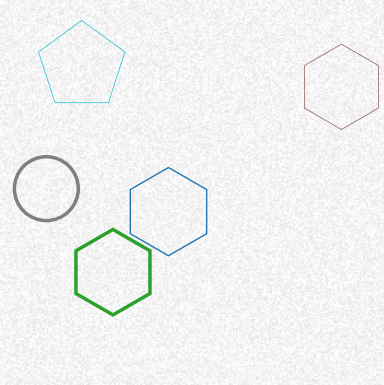[{"shape": "hexagon", "thickness": 1, "radius": 0.57, "center": [0.438, 0.45]}, {"shape": "hexagon", "thickness": 2.5, "radius": 0.55, "center": [0.293, 0.293]}, {"shape": "hexagon", "thickness": 0.5, "radius": 0.55, "center": [0.887, 0.774]}, {"shape": "circle", "thickness": 2.5, "radius": 0.41, "center": [0.12, 0.51]}, {"shape": "pentagon", "thickness": 0.5, "radius": 0.59, "center": [0.212, 0.829]}]